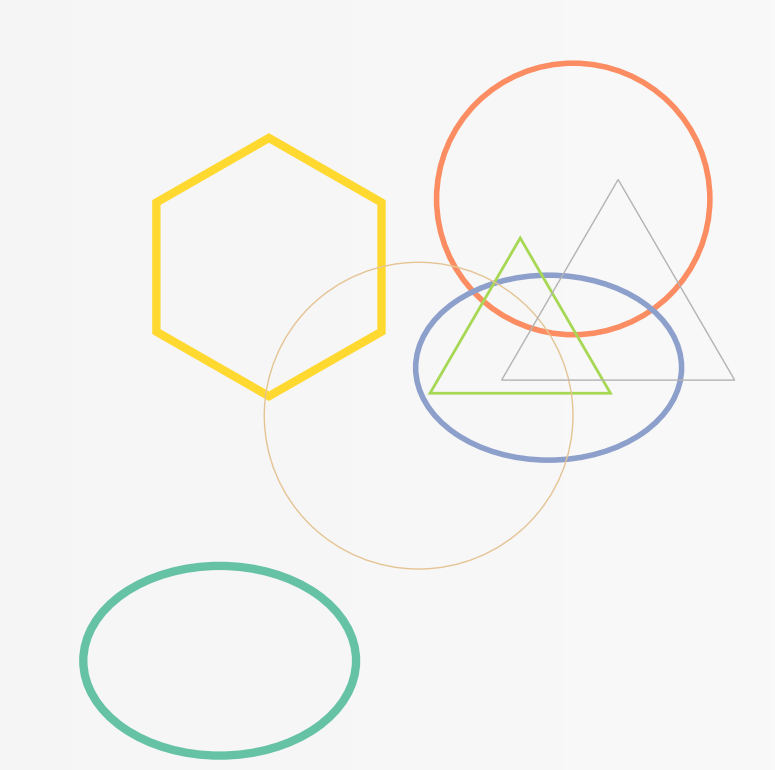[{"shape": "oval", "thickness": 3, "radius": 0.88, "center": [0.283, 0.142]}, {"shape": "circle", "thickness": 2, "radius": 0.88, "center": [0.74, 0.742]}, {"shape": "oval", "thickness": 2, "radius": 0.86, "center": [0.708, 0.523]}, {"shape": "triangle", "thickness": 1, "radius": 0.67, "center": [0.671, 0.557]}, {"shape": "hexagon", "thickness": 3, "radius": 0.84, "center": [0.347, 0.653]}, {"shape": "circle", "thickness": 0.5, "radius": 1.0, "center": [0.54, 0.46]}, {"shape": "triangle", "thickness": 0.5, "radius": 0.87, "center": [0.798, 0.593]}]